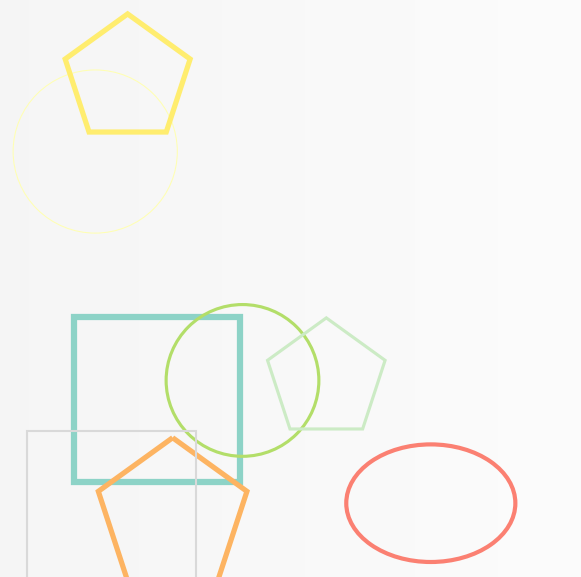[{"shape": "square", "thickness": 3, "radius": 0.72, "center": [0.27, 0.307]}, {"shape": "circle", "thickness": 0.5, "radius": 0.71, "center": [0.164, 0.737]}, {"shape": "oval", "thickness": 2, "radius": 0.73, "center": [0.741, 0.128]}, {"shape": "pentagon", "thickness": 2.5, "radius": 0.67, "center": [0.297, 0.107]}, {"shape": "circle", "thickness": 1.5, "radius": 0.66, "center": [0.417, 0.34]}, {"shape": "square", "thickness": 1, "radius": 0.73, "center": [0.192, 0.107]}, {"shape": "pentagon", "thickness": 1.5, "radius": 0.53, "center": [0.561, 0.342]}, {"shape": "pentagon", "thickness": 2.5, "radius": 0.57, "center": [0.22, 0.862]}]